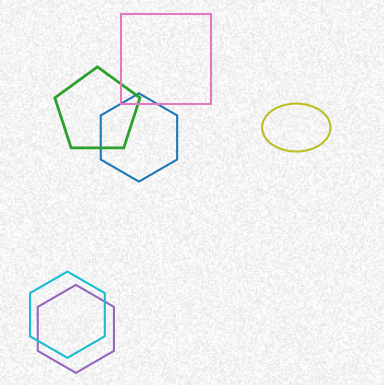[{"shape": "hexagon", "thickness": 1.5, "radius": 0.57, "center": [0.361, 0.643]}, {"shape": "pentagon", "thickness": 2, "radius": 0.58, "center": [0.253, 0.71]}, {"shape": "hexagon", "thickness": 1.5, "radius": 0.57, "center": [0.197, 0.146]}, {"shape": "square", "thickness": 1.5, "radius": 0.58, "center": [0.432, 0.846]}, {"shape": "oval", "thickness": 1.5, "radius": 0.44, "center": [0.77, 0.669]}, {"shape": "hexagon", "thickness": 1.5, "radius": 0.56, "center": [0.175, 0.183]}]